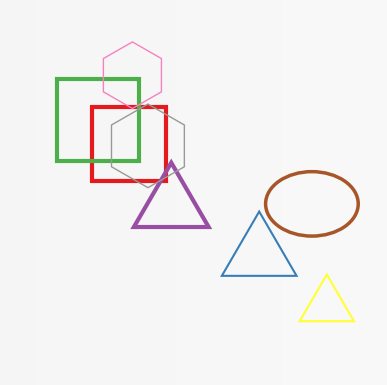[{"shape": "square", "thickness": 3, "radius": 0.48, "center": [0.333, 0.626]}, {"shape": "triangle", "thickness": 1.5, "radius": 0.56, "center": [0.669, 0.339]}, {"shape": "square", "thickness": 3, "radius": 0.53, "center": [0.252, 0.688]}, {"shape": "triangle", "thickness": 3, "radius": 0.56, "center": [0.442, 0.466]}, {"shape": "triangle", "thickness": 1.5, "radius": 0.4, "center": [0.843, 0.206]}, {"shape": "oval", "thickness": 2.5, "radius": 0.6, "center": [0.805, 0.47]}, {"shape": "hexagon", "thickness": 1, "radius": 0.43, "center": [0.342, 0.805]}, {"shape": "hexagon", "thickness": 1, "radius": 0.54, "center": [0.382, 0.621]}]